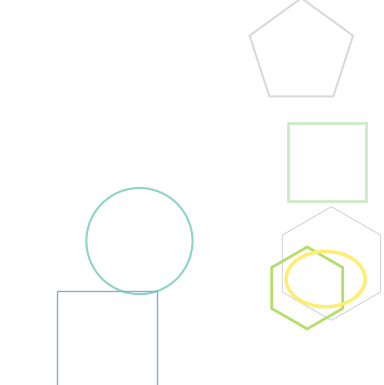[{"shape": "circle", "thickness": 1.5, "radius": 0.69, "center": [0.362, 0.374]}, {"shape": "hexagon", "thickness": 0.5, "radius": 0.74, "center": [0.861, 0.316]}, {"shape": "square", "thickness": 1, "radius": 0.65, "center": [0.278, 0.114]}, {"shape": "hexagon", "thickness": 2, "radius": 0.53, "center": [0.798, 0.252]}, {"shape": "pentagon", "thickness": 1.5, "radius": 0.71, "center": [0.783, 0.864]}, {"shape": "square", "thickness": 2, "radius": 0.51, "center": [0.849, 0.579]}, {"shape": "oval", "thickness": 2.5, "radius": 0.51, "center": [0.846, 0.275]}]